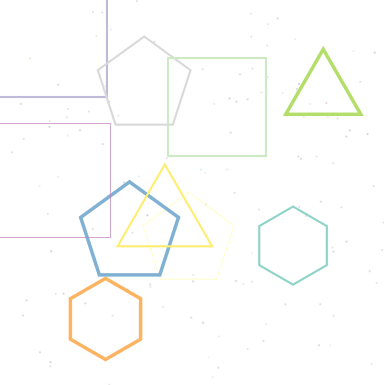[{"shape": "hexagon", "thickness": 1.5, "radius": 0.51, "center": [0.761, 0.362]}, {"shape": "pentagon", "thickness": 0.5, "radius": 0.62, "center": [0.489, 0.376]}, {"shape": "square", "thickness": 1.5, "radius": 0.73, "center": [0.131, 0.895]}, {"shape": "pentagon", "thickness": 2.5, "radius": 0.67, "center": [0.337, 0.394]}, {"shape": "hexagon", "thickness": 2.5, "radius": 0.53, "center": [0.274, 0.172]}, {"shape": "triangle", "thickness": 2.5, "radius": 0.56, "center": [0.84, 0.759]}, {"shape": "pentagon", "thickness": 1.5, "radius": 0.63, "center": [0.374, 0.779]}, {"shape": "square", "thickness": 0.5, "radius": 0.74, "center": [0.137, 0.532]}, {"shape": "square", "thickness": 1.5, "radius": 0.64, "center": [0.564, 0.723]}, {"shape": "triangle", "thickness": 1.5, "radius": 0.71, "center": [0.428, 0.431]}]